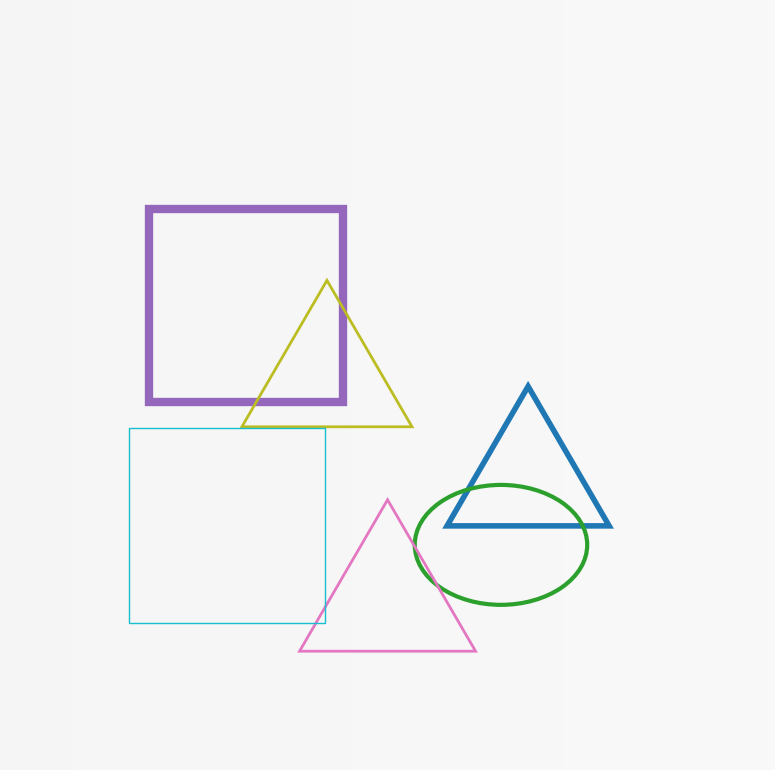[{"shape": "triangle", "thickness": 2, "radius": 0.6, "center": [0.681, 0.377]}, {"shape": "oval", "thickness": 1.5, "radius": 0.56, "center": [0.646, 0.292]}, {"shape": "square", "thickness": 3, "radius": 0.63, "center": [0.318, 0.604]}, {"shape": "triangle", "thickness": 1, "radius": 0.66, "center": [0.5, 0.22]}, {"shape": "triangle", "thickness": 1, "radius": 0.63, "center": [0.422, 0.509]}, {"shape": "square", "thickness": 0.5, "radius": 0.63, "center": [0.293, 0.317]}]